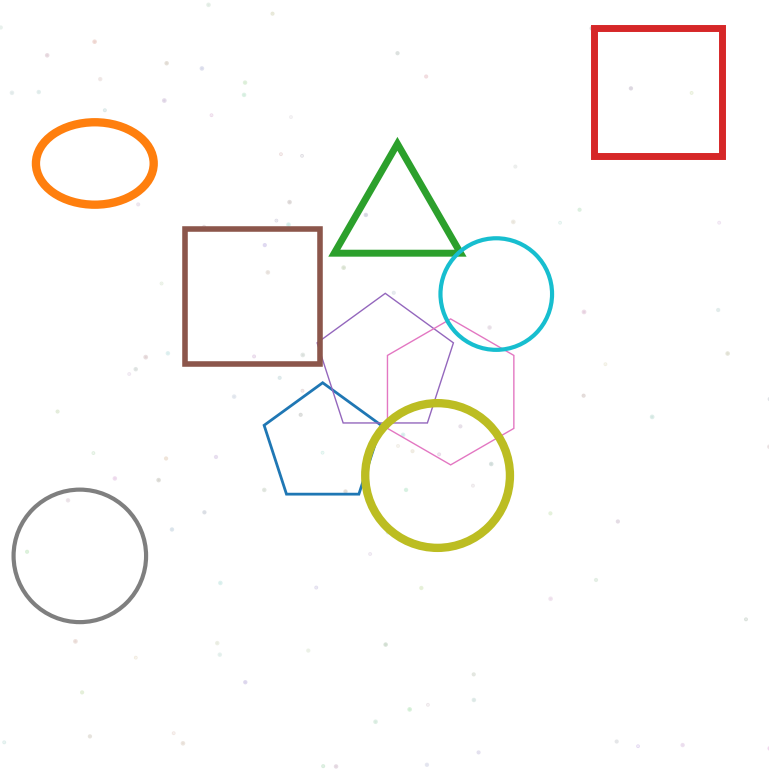[{"shape": "pentagon", "thickness": 1, "radius": 0.4, "center": [0.419, 0.423]}, {"shape": "oval", "thickness": 3, "radius": 0.38, "center": [0.123, 0.788]}, {"shape": "triangle", "thickness": 2.5, "radius": 0.47, "center": [0.516, 0.719]}, {"shape": "square", "thickness": 2.5, "radius": 0.42, "center": [0.855, 0.88]}, {"shape": "pentagon", "thickness": 0.5, "radius": 0.47, "center": [0.5, 0.526]}, {"shape": "square", "thickness": 2, "radius": 0.44, "center": [0.328, 0.615]}, {"shape": "hexagon", "thickness": 0.5, "radius": 0.47, "center": [0.585, 0.491]}, {"shape": "circle", "thickness": 1.5, "radius": 0.43, "center": [0.104, 0.278]}, {"shape": "circle", "thickness": 3, "radius": 0.47, "center": [0.568, 0.382]}, {"shape": "circle", "thickness": 1.5, "radius": 0.36, "center": [0.645, 0.618]}]